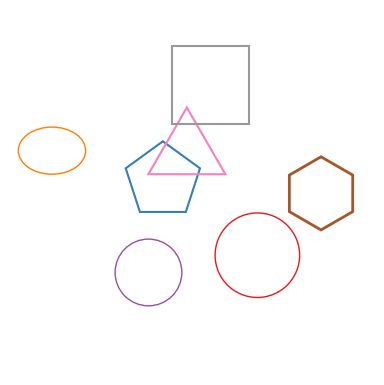[{"shape": "circle", "thickness": 1, "radius": 0.55, "center": [0.668, 0.337]}, {"shape": "pentagon", "thickness": 1.5, "radius": 0.51, "center": [0.423, 0.531]}, {"shape": "circle", "thickness": 1, "radius": 0.43, "center": [0.386, 0.292]}, {"shape": "oval", "thickness": 1, "radius": 0.44, "center": [0.135, 0.609]}, {"shape": "hexagon", "thickness": 2, "radius": 0.47, "center": [0.834, 0.498]}, {"shape": "triangle", "thickness": 1.5, "radius": 0.58, "center": [0.485, 0.605]}, {"shape": "square", "thickness": 1.5, "radius": 0.51, "center": [0.547, 0.779]}]